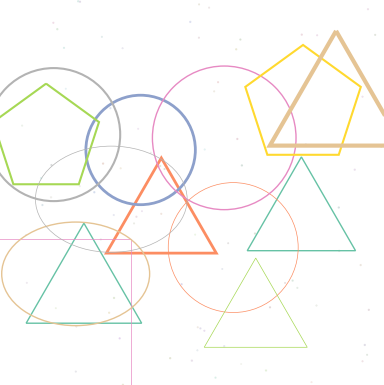[{"shape": "triangle", "thickness": 1, "radius": 0.81, "center": [0.783, 0.43]}, {"shape": "triangle", "thickness": 1, "radius": 0.87, "center": [0.218, 0.247]}, {"shape": "triangle", "thickness": 2, "radius": 0.82, "center": [0.419, 0.425]}, {"shape": "circle", "thickness": 0.5, "radius": 0.84, "center": [0.606, 0.357]}, {"shape": "circle", "thickness": 2, "radius": 0.71, "center": [0.365, 0.611]}, {"shape": "circle", "thickness": 1, "radius": 0.93, "center": [0.582, 0.642]}, {"shape": "square", "thickness": 0.5, "radius": 0.99, "center": [0.142, 0.183]}, {"shape": "pentagon", "thickness": 1.5, "radius": 0.72, "center": [0.12, 0.638]}, {"shape": "triangle", "thickness": 0.5, "radius": 0.77, "center": [0.664, 0.175]}, {"shape": "pentagon", "thickness": 1.5, "radius": 0.79, "center": [0.787, 0.726]}, {"shape": "triangle", "thickness": 3, "radius": 0.99, "center": [0.873, 0.721]}, {"shape": "oval", "thickness": 1, "radius": 0.96, "center": [0.197, 0.289]}, {"shape": "oval", "thickness": 0.5, "radius": 0.99, "center": [0.289, 0.483]}, {"shape": "circle", "thickness": 1.5, "radius": 0.86, "center": [0.139, 0.65]}]